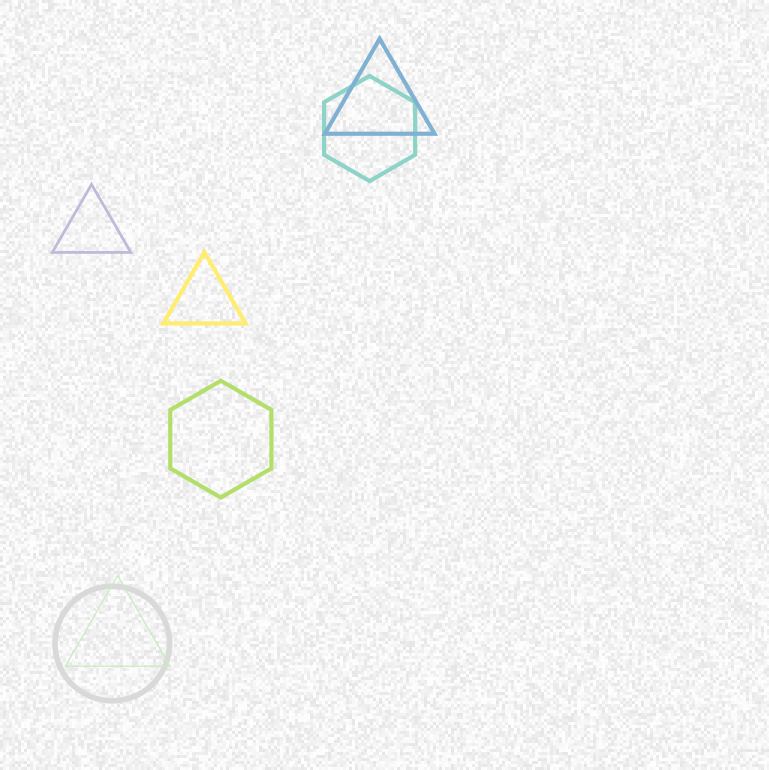[{"shape": "hexagon", "thickness": 1.5, "radius": 0.34, "center": [0.48, 0.833]}, {"shape": "triangle", "thickness": 1, "radius": 0.29, "center": [0.119, 0.702]}, {"shape": "triangle", "thickness": 1.5, "radius": 0.41, "center": [0.493, 0.867]}, {"shape": "hexagon", "thickness": 1.5, "radius": 0.38, "center": [0.287, 0.43]}, {"shape": "circle", "thickness": 2, "radius": 0.37, "center": [0.146, 0.164]}, {"shape": "triangle", "thickness": 0.5, "radius": 0.39, "center": [0.153, 0.174]}, {"shape": "triangle", "thickness": 1.5, "radius": 0.31, "center": [0.266, 0.611]}]